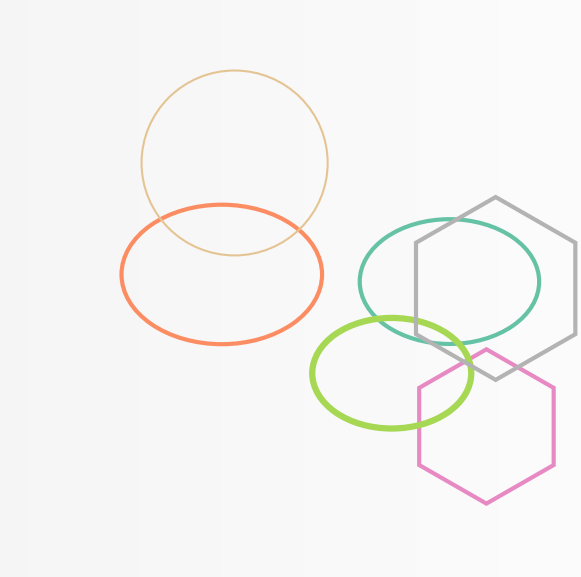[{"shape": "oval", "thickness": 2, "radius": 0.77, "center": [0.773, 0.512]}, {"shape": "oval", "thickness": 2, "radius": 0.86, "center": [0.382, 0.524]}, {"shape": "hexagon", "thickness": 2, "radius": 0.67, "center": [0.837, 0.261]}, {"shape": "oval", "thickness": 3, "radius": 0.68, "center": [0.674, 0.353]}, {"shape": "circle", "thickness": 1, "radius": 0.8, "center": [0.404, 0.717]}, {"shape": "hexagon", "thickness": 2, "radius": 0.79, "center": [0.853, 0.5]}]